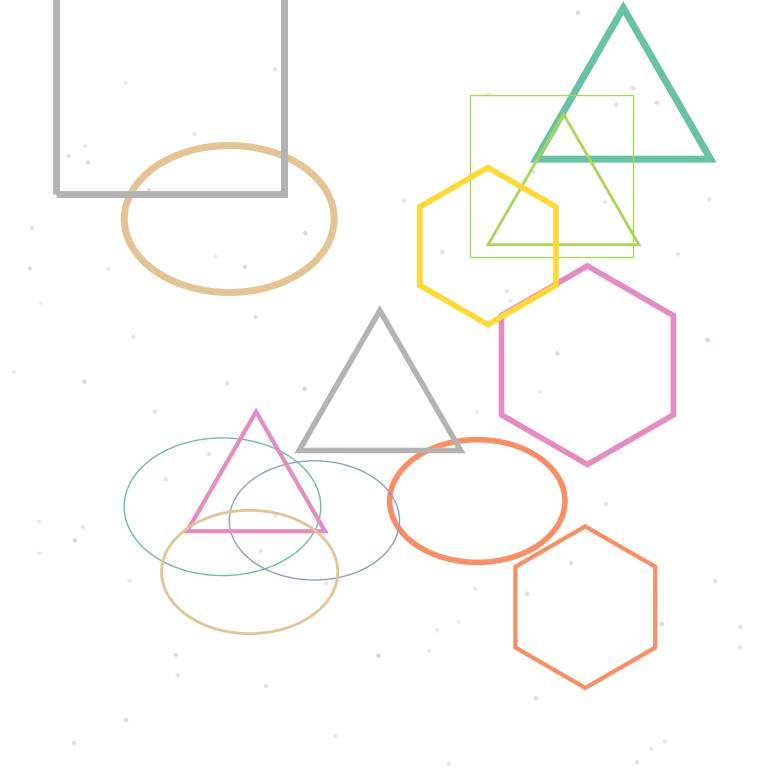[{"shape": "triangle", "thickness": 2.5, "radius": 0.65, "center": [0.81, 0.859]}, {"shape": "oval", "thickness": 0.5, "radius": 0.64, "center": [0.289, 0.342]}, {"shape": "hexagon", "thickness": 1.5, "radius": 0.52, "center": [0.76, 0.211]}, {"shape": "oval", "thickness": 2, "radius": 0.57, "center": [0.62, 0.349]}, {"shape": "oval", "thickness": 0.5, "radius": 0.55, "center": [0.408, 0.324]}, {"shape": "triangle", "thickness": 1.5, "radius": 0.52, "center": [0.332, 0.362]}, {"shape": "hexagon", "thickness": 2, "radius": 0.64, "center": [0.763, 0.526]}, {"shape": "triangle", "thickness": 1, "radius": 0.57, "center": [0.732, 0.739]}, {"shape": "square", "thickness": 0.5, "radius": 0.53, "center": [0.716, 0.771]}, {"shape": "hexagon", "thickness": 2, "radius": 0.51, "center": [0.634, 0.68]}, {"shape": "oval", "thickness": 2.5, "radius": 0.68, "center": [0.298, 0.716]}, {"shape": "oval", "thickness": 1, "radius": 0.57, "center": [0.324, 0.257]}, {"shape": "square", "thickness": 2.5, "radius": 0.74, "center": [0.22, 0.896]}, {"shape": "triangle", "thickness": 2, "radius": 0.61, "center": [0.493, 0.476]}]